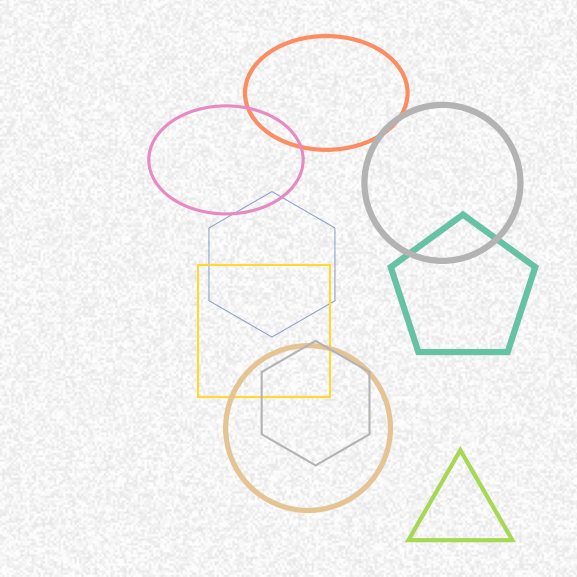[{"shape": "pentagon", "thickness": 3, "radius": 0.66, "center": [0.802, 0.496]}, {"shape": "oval", "thickness": 2, "radius": 0.7, "center": [0.565, 0.838]}, {"shape": "hexagon", "thickness": 0.5, "radius": 0.63, "center": [0.471, 0.541]}, {"shape": "oval", "thickness": 1.5, "radius": 0.67, "center": [0.391, 0.722]}, {"shape": "triangle", "thickness": 2, "radius": 0.52, "center": [0.797, 0.116]}, {"shape": "square", "thickness": 1, "radius": 0.57, "center": [0.458, 0.426]}, {"shape": "circle", "thickness": 2.5, "radius": 0.71, "center": [0.533, 0.258]}, {"shape": "hexagon", "thickness": 1, "radius": 0.54, "center": [0.546, 0.301]}, {"shape": "circle", "thickness": 3, "radius": 0.68, "center": [0.766, 0.682]}]